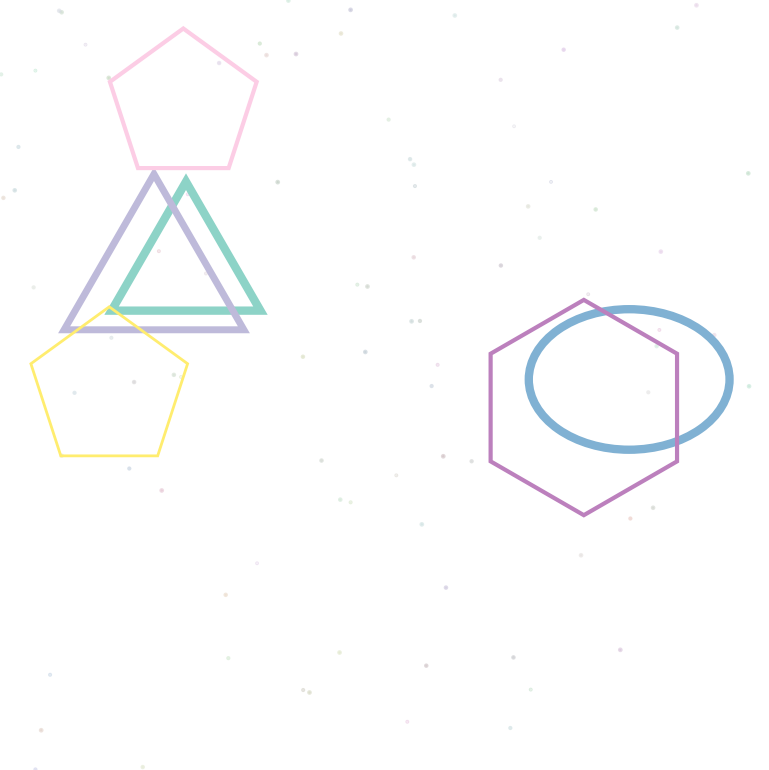[{"shape": "triangle", "thickness": 3, "radius": 0.56, "center": [0.242, 0.652]}, {"shape": "triangle", "thickness": 2.5, "radius": 0.67, "center": [0.2, 0.639]}, {"shape": "oval", "thickness": 3, "radius": 0.65, "center": [0.817, 0.507]}, {"shape": "pentagon", "thickness": 1.5, "radius": 0.5, "center": [0.238, 0.863]}, {"shape": "hexagon", "thickness": 1.5, "radius": 0.7, "center": [0.758, 0.471]}, {"shape": "pentagon", "thickness": 1, "radius": 0.54, "center": [0.142, 0.495]}]